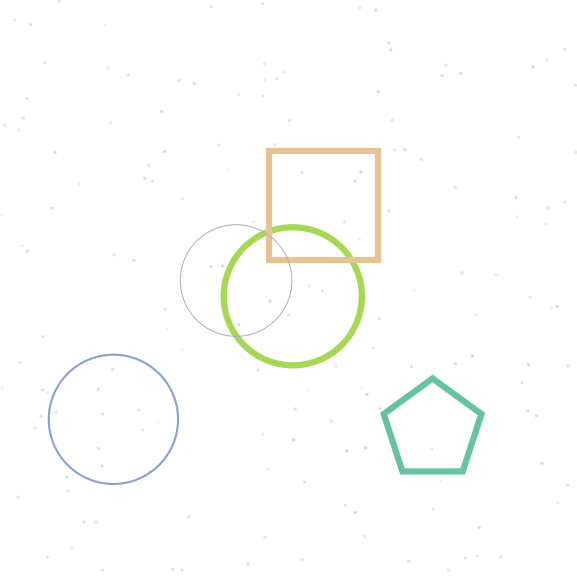[{"shape": "pentagon", "thickness": 3, "radius": 0.44, "center": [0.749, 0.255]}, {"shape": "circle", "thickness": 1, "radius": 0.56, "center": [0.196, 0.273]}, {"shape": "circle", "thickness": 3, "radius": 0.6, "center": [0.507, 0.486]}, {"shape": "square", "thickness": 3, "radius": 0.47, "center": [0.56, 0.643]}, {"shape": "circle", "thickness": 0.5, "radius": 0.48, "center": [0.409, 0.513]}]